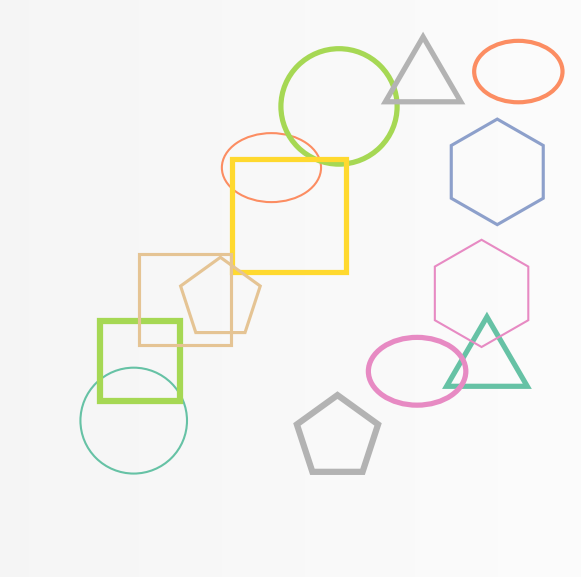[{"shape": "triangle", "thickness": 2.5, "radius": 0.4, "center": [0.838, 0.37]}, {"shape": "circle", "thickness": 1, "radius": 0.46, "center": [0.23, 0.271]}, {"shape": "oval", "thickness": 2, "radius": 0.38, "center": [0.892, 0.875]}, {"shape": "oval", "thickness": 1, "radius": 0.43, "center": [0.467, 0.709]}, {"shape": "hexagon", "thickness": 1.5, "radius": 0.46, "center": [0.855, 0.702]}, {"shape": "oval", "thickness": 2.5, "radius": 0.42, "center": [0.718, 0.356]}, {"shape": "hexagon", "thickness": 1, "radius": 0.46, "center": [0.829, 0.491]}, {"shape": "circle", "thickness": 2.5, "radius": 0.5, "center": [0.583, 0.815]}, {"shape": "square", "thickness": 3, "radius": 0.35, "center": [0.241, 0.374]}, {"shape": "square", "thickness": 2.5, "radius": 0.49, "center": [0.497, 0.626]}, {"shape": "pentagon", "thickness": 1.5, "radius": 0.36, "center": [0.379, 0.482]}, {"shape": "square", "thickness": 1.5, "radius": 0.39, "center": [0.319, 0.481]}, {"shape": "pentagon", "thickness": 3, "radius": 0.37, "center": [0.581, 0.242]}, {"shape": "triangle", "thickness": 2.5, "radius": 0.37, "center": [0.728, 0.86]}]